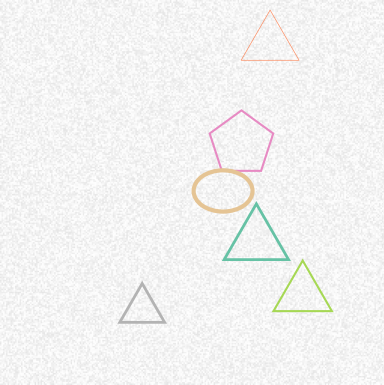[{"shape": "triangle", "thickness": 2, "radius": 0.48, "center": [0.666, 0.374]}, {"shape": "triangle", "thickness": 0.5, "radius": 0.43, "center": [0.702, 0.887]}, {"shape": "pentagon", "thickness": 1.5, "radius": 0.43, "center": [0.627, 0.626]}, {"shape": "triangle", "thickness": 1.5, "radius": 0.44, "center": [0.786, 0.236]}, {"shape": "oval", "thickness": 3, "radius": 0.38, "center": [0.579, 0.504]}, {"shape": "triangle", "thickness": 2, "radius": 0.34, "center": [0.369, 0.196]}]